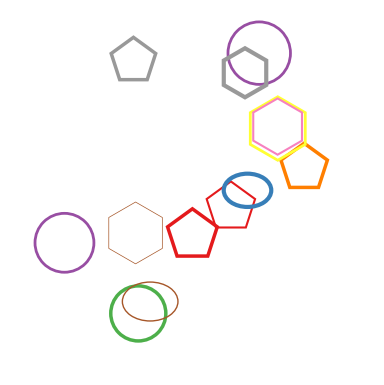[{"shape": "pentagon", "thickness": 2.5, "radius": 0.34, "center": [0.5, 0.39]}, {"shape": "pentagon", "thickness": 1.5, "radius": 0.33, "center": [0.6, 0.463]}, {"shape": "oval", "thickness": 3, "radius": 0.31, "center": [0.643, 0.506]}, {"shape": "circle", "thickness": 2.5, "radius": 0.36, "center": [0.359, 0.186]}, {"shape": "circle", "thickness": 2, "radius": 0.41, "center": [0.673, 0.862]}, {"shape": "circle", "thickness": 2, "radius": 0.38, "center": [0.167, 0.369]}, {"shape": "pentagon", "thickness": 2.5, "radius": 0.32, "center": [0.79, 0.565]}, {"shape": "hexagon", "thickness": 2, "radius": 0.41, "center": [0.721, 0.666]}, {"shape": "oval", "thickness": 1, "radius": 0.36, "center": [0.39, 0.217]}, {"shape": "hexagon", "thickness": 0.5, "radius": 0.4, "center": [0.352, 0.395]}, {"shape": "hexagon", "thickness": 1.5, "radius": 0.37, "center": [0.721, 0.671]}, {"shape": "hexagon", "thickness": 3, "radius": 0.32, "center": [0.636, 0.811]}, {"shape": "pentagon", "thickness": 2.5, "radius": 0.3, "center": [0.347, 0.842]}]